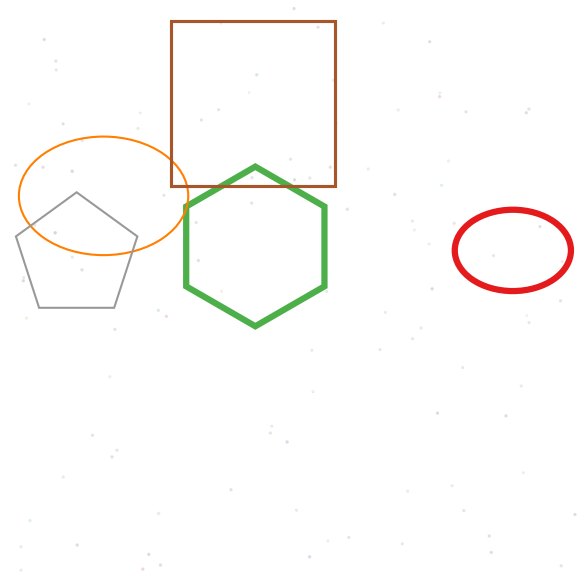[{"shape": "oval", "thickness": 3, "radius": 0.5, "center": [0.888, 0.566]}, {"shape": "hexagon", "thickness": 3, "radius": 0.69, "center": [0.442, 0.572]}, {"shape": "oval", "thickness": 1, "radius": 0.73, "center": [0.179, 0.66]}, {"shape": "square", "thickness": 1.5, "radius": 0.71, "center": [0.438, 0.82]}, {"shape": "pentagon", "thickness": 1, "radius": 0.55, "center": [0.133, 0.556]}]